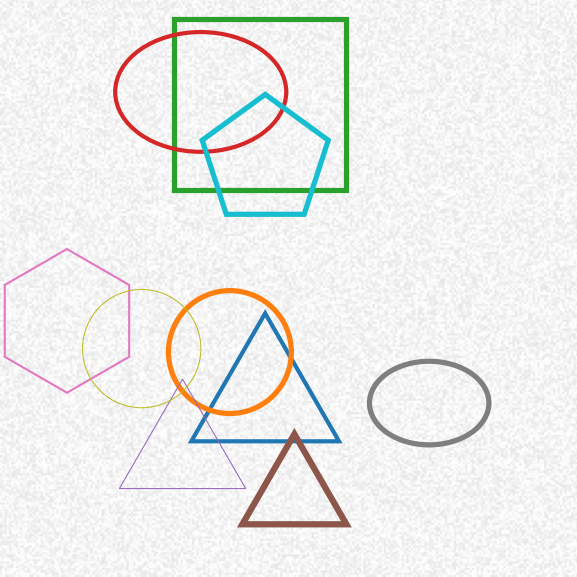[{"shape": "triangle", "thickness": 2, "radius": 0.74, "center": [0.459, 0.309]}, {"shape": "circle", "thickness": 2.5, "radius": 0.53, "center": [0.398, 0.39]}, {"shape": "square", "thickness": 2.5, "radius": 0.74, "center": [0.45, 0.818]}, {"shape": "oval", "thickness": 2, "radius": 0.74, "center": [0.348, 0.84]}, {"shape": "triangle", "thickness": 0.5, "radius": 0.63, "center": [0.316, 0.216]}, {"shape": "triangle", "thickness": 3, "radius": 0.52, "center": [0.51, 0.143]}, {"shape": "hexagon", "thickness": 1, "radius": 0.62, "center": [0.116, 0.444]}, {"shape": "oval", "thickness": 2.5, "radius": 0.52, "center": [0.743, 0.301]}, {"shape": "circle", "thickness": 0.5, "radius": 0.51, "center": [0.245, 0.395]}, {"shape": "pentagon", "thickness": 2.5, "radius": 0.57, "center": [0.459, 0.721]}]